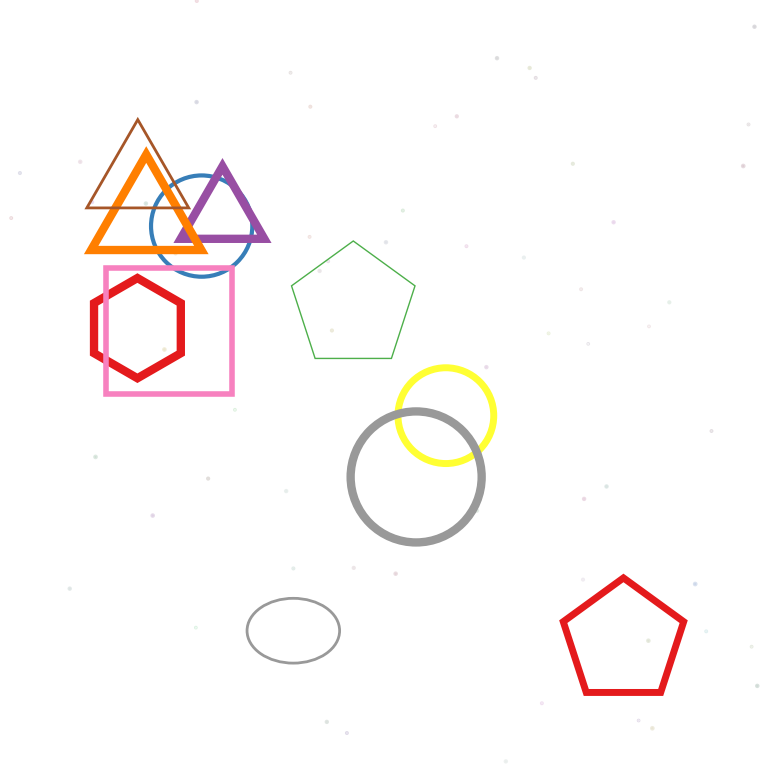[{"shape": "hexagon", "thickness": 3, "radius": 0.33, "center": [0.178, 0.574]}, {"shape": "pentagon", "thickness": 2.5, "radius": 0.41, "center": [0.81, 0.167]}, {"shape": "circle", "thickness": 1.5, "radius": 0.33, "center": [0.262, 0.706]}, {"shape": "pentagon", "thickness": 0.5, "radius": 0.42, "center": [0.459, 0.603]}, {"shape": "triangle", "thickness": 3, "radius": 0.31, "center": [0.289, 0.721]}, {"shape": "triangle", "thickness": 3, "radius": 0.41, "center": [0.19, 0.717]}, {"shape": "circle", "thickness": 2.5, "radius": 0.31, "center": [0.579, 0.46]}, {"shape": "triangle", "thickness": 1, "radius": 0.38, "center": [0.179, 0.768]}, {"shape": "square", "thickness": 2, "radius": 0.41, "center": [0.219, 0.571]}, {"shape": "circle", "thickness": 3, "radius": 0.43, "center": [0.54, 0.381]}, {"shape": "oval", "thickness": 1, "radius": 0.3, "center": [0.381, 0.181]}]